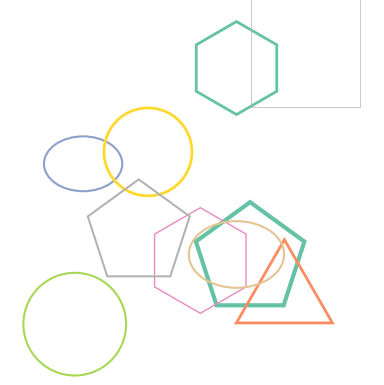[{"shape": "pentagon", "thickness": 3, "radius": 0.74, "center": [0.65, 0.327]}, {"shape": "hexagon", "thickness": 2, "radius": 0.6, "center": [0.614, 0.823]}, {"shape": "triangle", "thickness": 2, "radius": 0.72, "center": [0.739, 0.233]}, {"shape": "oval", "thickness": 1.5, "radius": 0.51, "center": [0.216, 0.575]}, {"shape": "hexagon", "thickness": 1, "radius": 0.69, "center": [0.52, 0.323]}, {"shape": "circle", "thickness": 1.5, "radius": 0.67, "center": [0.194, 0.158]}, {"shape": "circle", "thickness": 2, "radius": 0.57, "center": [0.384, 0.606]}, {"shape": "oval", "thickness": 1.5, "radius": 0.62, "center": [0.614, 0.339]}, {"shape": "square", "thickness": 0.5, "radius": 0.71, "center": [0.794, 0.864]}, {"shape": "pentagon", "thickness": 1.5, "radius": 0.7, "center": [0.36, 0.395]}]